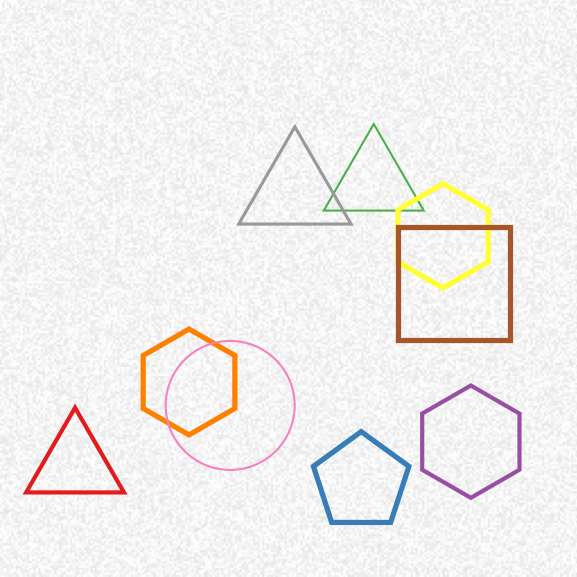[{"shape": "triangle", "thickness": 2, "radius": 0.49, "center": [0.13, 0.195]}, {"shape": "pentagon", "thickness": 2.5, "radius": 0.43, "center": [0.625, 0.165]}, {"shape": "triangle", "thickness": 1, "radius": 0.5, "center": [0.647, 0.684]}, {"shape": "hexagon", "thickness": 2, "radius": 0.49, "center": [0.815, 0.234]}, {"shape": "hexagon", "thickness": 2.5, "radius": 0.46, "center": [0.327, 0.338]}, {"shape": "hexagon", "thickness": 2.5, "radius": 0.45, "center": [0.767, 0.591]}, {"shape": "square", "thickness": 2.5, "radius": 0.49, "center": [0.787, 0.508]}, {"shape": "circle", "thickness": 1, "radius": 0.56, "center": [0.399, 0.297]}, {"shape": "triangle", "thickness": 1.5, "radius": 0.56, "center": [0.511, 0.667]}]